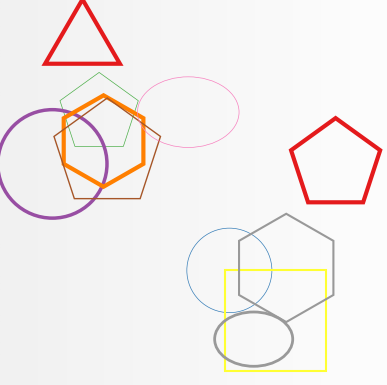[{"shape": "triangle", "thickness": 3, "radius": 0.56, "center": [0.213, 0.89]}, {"shape": "pentagon", "thickness": 3, "radius": 0.6, "center": [0.866, 0.572]}, {"shape": "circle", "thickness": 0.5, "radius": 0.55, "center": [0.592, 0.298]}, {"shape": "pentagon", "thickness": 0.5, "radius": 0.53, "center": [0.256, 0.706]}, {"shape": "circle", "thickness": 2.5, "radius": 0.7, "center": [0.135, 0.574]}, {"shape": "hexagon", "thickness": 3, "radius": 0.59, "center": [0.267, 0.634]}, {"shape": "square", "thickness": 1.5, "radius": 0.65, "center": [0.71, 0.167]}, {"shape": "pentagon", "thickness": 1, "radius": 0.72, "center": [0.277, 0.601]}, {"shape": "oval", "thickness": 0.5, "radius": 0.66, "center": [0.486, 0.709]}, {"shape": "oval", "thickness": 2, "radius": 0.5, "center": [0.655, 0.119]}, {"shape": "hexagon", "thickness": 1.5, "radius": 0.7, "center": [0.739, 0.304]}]